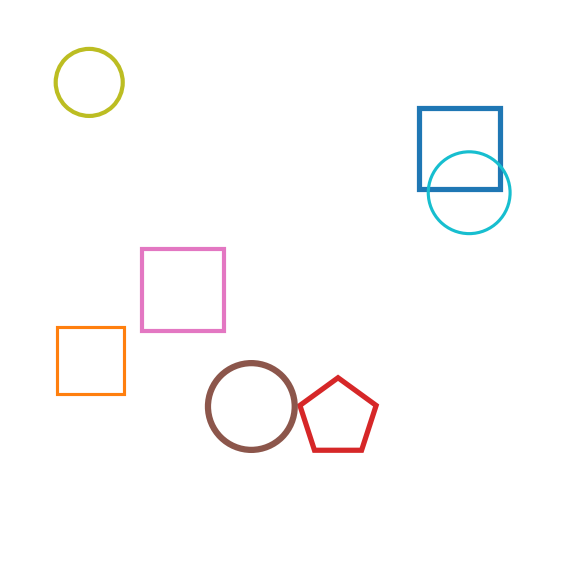[{"shape": "square", "thickness": 2.5, "radius": 0.35, "center": [0.795, 0.742]}, {"shape": "square", "thickness": 1.5, "radius": 0.29, "center": [0.156, 0.375]}, {"shape": "pentagon", "thickness": 2.5, "radius": 0.35, "center": [0.585, 0.276]}, {"shape": "circle", "thickness": 3, "radius": 0.38, "center": [0.435, 0.295]}, {"shape": "square", "thickness": 2, "radius": 0.36, "center": [0.317, 0.497]}, {"shape": "circle", "thickness": 2, "radius": 0.29, "center": [0.154, 0.856]}, {"shape": "circle", "thickness": 1.5, "radius": 0.35, "center": [0.812, 0.665]}]